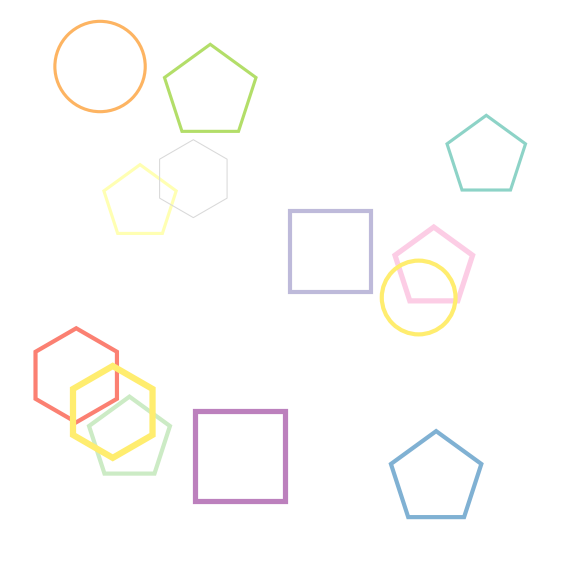[{"shape": "pentagon", "thickness": 1.5, "radius": 0.36, "center": [0.842, 0.728]}, {"shape": "pentagon", "thickness": 1.5, "radius": 0.33, "center": [0.243, 0.648]}, {"shape": "square", "thickness": 2, "radius": 0.35, "center": [0.572, 0.564]}, {"shape": "hexagon", "thickness": 2, "radius": 0.41, "center": [0.132, 0.349]}, {"shape": "pentagon", "thickness": 2, "radius": 0.41, "center": [0.755, 0.17]}, {"shape": "circle", "thickness": 1.5, "radius": 0.39, "center": [0.173, 0.884]}, {"shape": "pentagon", "thickness": 1.5, "radius": 0.42, "center": [0.364, 0.839]}, {"shape": "pentagon", "thickness": 2.5, "radius": 0.35, "center": [0.751, 0.535]}, {"shape": "hexagon", "thickness": 0.5, "radius": 0.34, "center": [0.335, 0.69]}, {"shape": "square", "thickness": 2.5, "radius": 0.39, "center": [0.416, 0.21]}, {"shape": "pentagon", "thickness": 2, "radius": 0.37, "center": [0.224, 0.239]}, {"shape": "hexagon", "thickness": 3, "radius": 0.4, "center": [0.195, 0.286]}, {"shape": "circle", "thickness": 2, "radius": 0.32, "center": [0.725, 0.484]}]